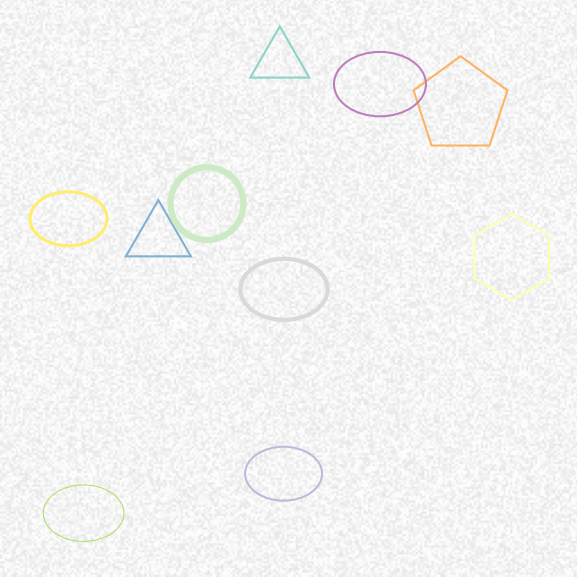[{"shape": "triangle", "thickness": 1, "radius": 0.3, "center": [0.484, 0.894]}, {"shape": "hexagon", "thickness": 1, "radius": 0.37, "center": [0.886, 0.554]}, {"shape": "oval", "thickness": 1, "radius": 0.33, "center": [0.491, 0.179]}, {"shape": "triangle", "thickness": 1, "radius": 0.32, "center": [0.274, 0.588]}, {"shape": "pentagon", "thickness": 1, "radius": 0.43, "center": [0.797, 0.816]}, {"shape": "oval", "thickness": 0.5, "radius": 0.35, "center": [0.145, 0.111]}, {"shape": "oval", "thickness": 2, "radius": 0.38, "center": [0.492, 0.498]}, {"shape": "oval", "thickness": 1, "radius": 0.4, "center": [0.658, 0.853]}, {"shape": "circle", "thickness": 3, "radius": 0.32, "center": [0.358, 0.647]}, {"shape": "oval", "thickness": 1.5, "radius": 0.33, "center": [0.119, 0.62]}]